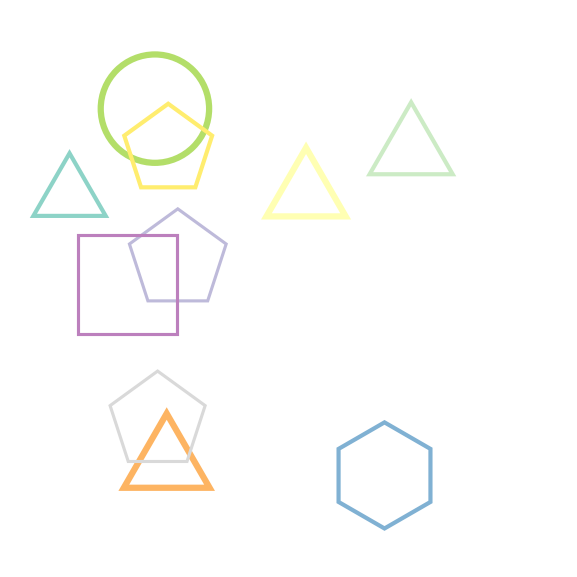[{"shape": "triangle", "thickness": 2, "radius": 0.36, "center": [0.12, 0.661]}, {"shape": "triangle", "thickness": 3, "radius": 0.4, "center": [0.53, 0.664]}, {"shape": "pentagon", "thickness": 1.5, "radius": 0.44, "center": [0.308, 0.549]}, {"shape": "hexagon", "thickness": 2, "radius": 0.46, "center": [0.666, 0.176]}, {"shape": "triangle", "thickness": 3, "radius": 0.43, "center": [0.289, 0.197]}, {"shape": "circle", "thickness": 3, "radius": 0.47, "center": [0.268, 0.811]}, {"shape": "pentagon", "thickness": 1.5, "radius": 0.43, "center": [0.273, 0.27]}, {"shape": "square", "thickness": 1.5, "radius": 0.43, "center": [0.221, 0.506]}, {"shape": "triangle", "thickness": 2, "radius": 0.42, "center": [0.712, 0.739]}, {"shape": "pentagon", "thickness": 2, "radius": 0.4, "center": [0.291, 0.739]}]